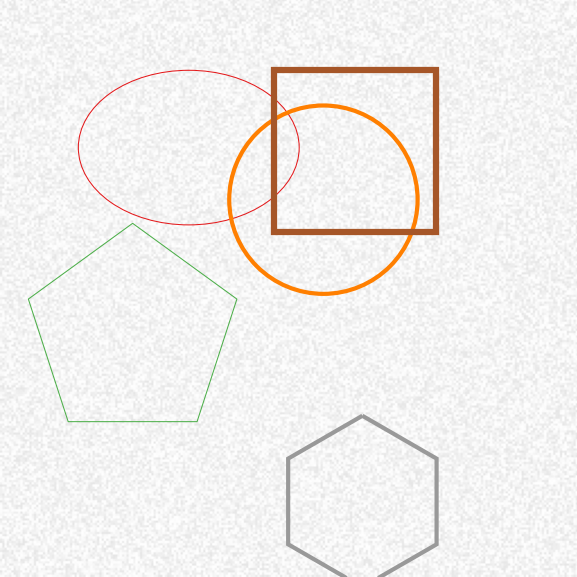[{"shape": "oval", "thickness": 0.5, "radius": 0.96, "center": [0.327, 0.744]}, {"shape": "pentagon", "thickness": 0.5, "radius": 0.95, "center": [0.23, 0.423]}, {"shape": "circle", "thickness": 2, "radius": 0.82, "center": [0.56, 0.653]}, {"shape": "square", "thickness": 3, "radius": 0.7, "center": [0.615, 0.737]}, {"shape": "hexagon", "thickness": 2, "radius": 0.74, "center": [0.627, 0.131]}]